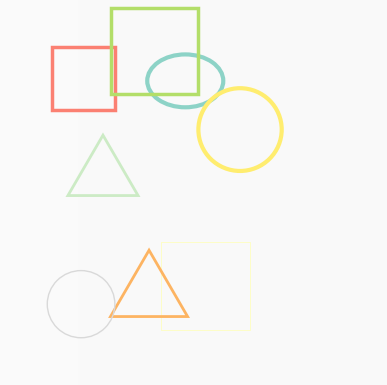[{"shape": "oval", "thickness": 3, "radius": 0.49, "center": [0.478, 0.79]}, {"shape": "square", "thickness": 0.5, "radius": 0.57, "center": [0.531, 0.257]}, {"shape": "square", "thickness": 2.5, "radius": 0.41, "center": [0.216, 0.797]}, {"shape": "triangle", "thickness": 2, "radius": 0.57, "center": [0.385, 0.235]}, {"shape": "square", "thickness": 2.5, "radius": 0.56, "center": [0.399, 0.868]}, {"shape": "circle", "thickness": 1, "radius": 0.44, "center": [0.209, 0.21]}, {"shape": "triangle", "thickness": 2, "radius": 0.52, "center": [0.266, 0.544]}, {"shape": "circle", "thickness": 3, "radius": 0.54, "center": [0.619, 0.663]}]